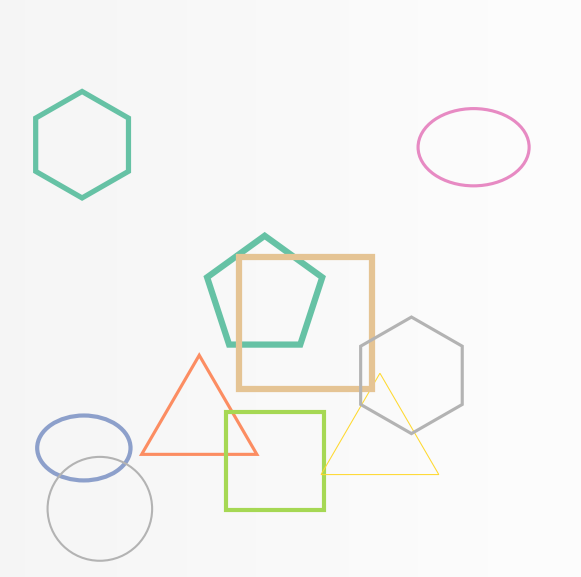[{"shape": "hexagon", "thickness": 2.5, "radius": 0.46, "center": [0.141, 0.749]}, {"shape": "pentagon", "thickness": 3, "radius": 0.52, "center": [0.455, 0.487]}, {"shape": "triangle", "thickness": 1.5, "radius": 0.57, "center": [0.343, 0.27]}, {"shape": "oval", "thickness": 2, "radius": 0.4, "center": [0.144, 0.223]}, {"shape": "oval", "thickness": 1.5, "radius": 0.48, "center": [0.815, 0.744]}, {"shape": "square", "thickness": 2, "radius": 0.42, "center": [0.473, 0.201]}, {"shape": "triangle", "thickness": 0.5, "radius": 0.58, "center": [0.654, 0.236]}, {"shape": "square", "thickness": 3, "radius": 0.57, "center": [0.526, 0.439]}, {"shape": "circle", "thickness": 1, "radius": 0.45, "center": [0.172, 0.118]}, {"shape": "hexagon", "thickness": 1.5, "radius": 0.5, "center": [0.708, 0.349]}]